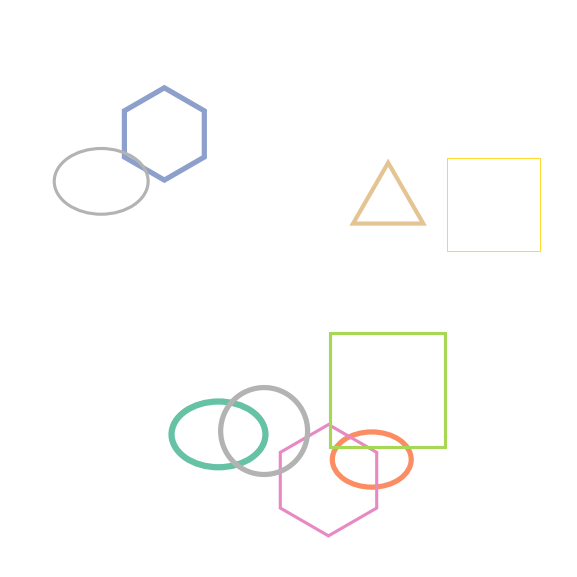[{"shape": "oval", "thickness": 3, "radius": 0.41, "center": [0.378, 0.247]}, {"shape": "oval", "thickness": 2.5, "radius": 0.34, "center": [0.644, 0.203]}, {"shape": "hexagon", "thickness": 2.5, "radius": 0.4, "center": [0.285, 0.767]}, {"shape": "hexagon", "thickness": 1.5, "radius": 0.48, "center": [0.569, 0.168]}, {"shape": "square", "thickness": 1.5, "radius": 0.5, "center": [0.67, 0.324]}, {"shape": "square", "thickness": 0.5, "radius": 0.4, "center": [0.855, 0.645]}, {"shape": "triangle", "thickness": 2, "radius": 0.35, "center": [0.672, 0.647]}, {"shape": "oval", "thickness": 1.5, "radius": 0.41, "center": [0.175, 0.685]}, {"shape": "circle", "thickness": 2.5, "radius": 0.38, "center": [0.457, 0.253]}]